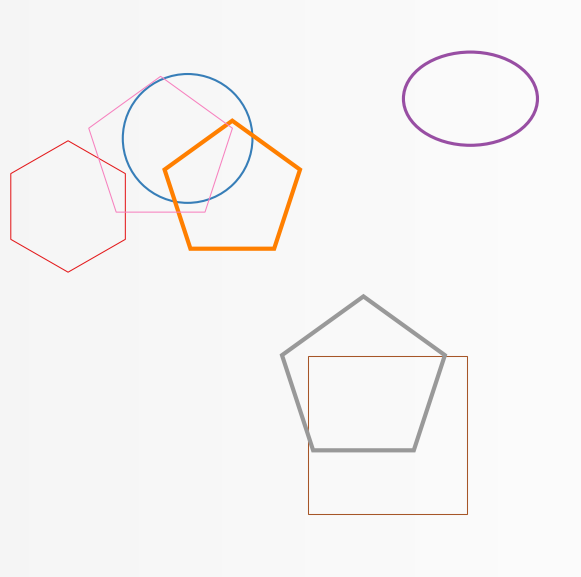[{"shape": "hexagon", "thickness": 0.5, "radius": 0.57, "center": [0.117, 0.642]}, {"shape": "circle", "thickness": 1, "radius": 0.56, "center": [0.323, 0.759]}, {"shape": "oval", "thickness": 1.5, "radius": 0.58, "center": [0.809, 0.828]}, {"shape": "pentagon", "thickness": 2, "radius": 0.61, "center": [0.4, 0.668]}, {"shape": "square", "thickness": 0.5, "radius": 0.68, "center": [0.666, 0.246]}, {"shape": "pentagon", "thickness": 0.5, "radius": 0.65, "center": [0.276, 0.737]}, {"shape": "pentagon", "thickness": 2, "radius": 0.74, "center": [0.625, 0.339]}]